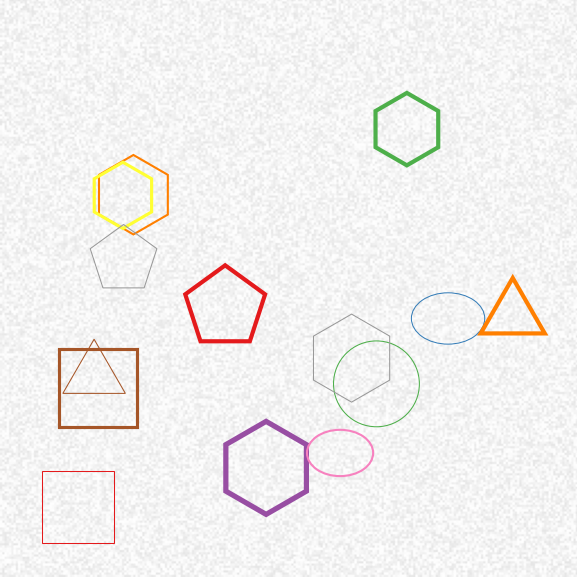[{"shape": "square", "thickness": 0.5, "radius": 0.31, "center": [0.135, 0.121]}, {"shape": "pentagon", "thickness": 2, "radius": 0.36, "center": [0.39, 0.467]}, {"shape": "oval", "thickness": 0.5, "radius": 0.32, "center": [0.776, 0.448]}, {"shape": "hexagon", "thickness": 2, "radius": 0.31, "center": [0.705, 0.776]}, {"shape": "circle", "thickness": 0.5, "radius": 0.37, "center": [0.652, 0.334]}, {"shape": "hexagon", "thickness": 2.5, "radius": 0.4, "center": [0.461, 0.189]}, {"shape": "triangle", "thickness": 2, "radius": 0.32, "center": [0.888, 0.454]}, {"shape": "hexagon", "thickness": 1, "radius": 0.34, "center": [0.231, 0.662]}, {"shape": "hexagon", "thickness": 1.5, "radius": 0.29, "center": [0.213, 0.661]}, {"shape": "triangle", "thickness": 0.5, "radius": 0.31, "center": [0.163, 0.349]}, {"shape": "square", "thickness": 1.5, "radius": 0.34, "center": [0.169, 0.328]}, {"shape": "oval", "thickness": 1, "radius": 0.29, "center": [0.589, 0.215]}, {"shape": "hexagon", "thickness": 0.5, "radius": 0.38, "center": [0.609, 0.379]}, {"shape": "pentagon", "thickness": 0.5, "radius": 0.3, "center": [0.214, 0.55]}]